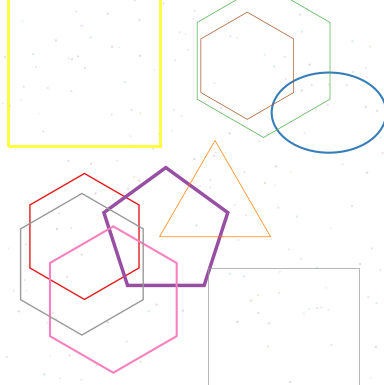[{"shape": "hexagon", "thickness": 1, "radius": 0.82, "center": [0.219, 0.386]}, {"shape": "oval", "thickness": 1.5, "radius": 0.74, "center": [0.854, 0.707]}, {"shape": "hexagon", "thickness": 0.5, "radius": 1.0, "center": [0.685, 0.842]}, {"shape": "pentagon", "thickness": 2.5, "radius": 0.85, "center": [0.431, 0.395]}, {"shape": "triangle", "thickness": 0.5, "radius": 0.83, "center": [0.559, 0.468]}, {"shape": "square", "thickness": 2, "radius": 0.99, "center": [0.218, 0.817]}, {"shape": "hexagon", "thickness": 0.5, "radius": 0.7, "center": [0.642, 0.829]}, {"shape": "hexagon", "thickness": 1.5, "radius": 0.95, "center": [0.294, 0.222]}, {"shape": "square", "thickness": 0.5, "radius": 0.98, "center": [0.735, 0.107]}, {"shape": "hexagon", "thickness": 1, "radius": 0.92, "center": [0.213, 0.314]}]